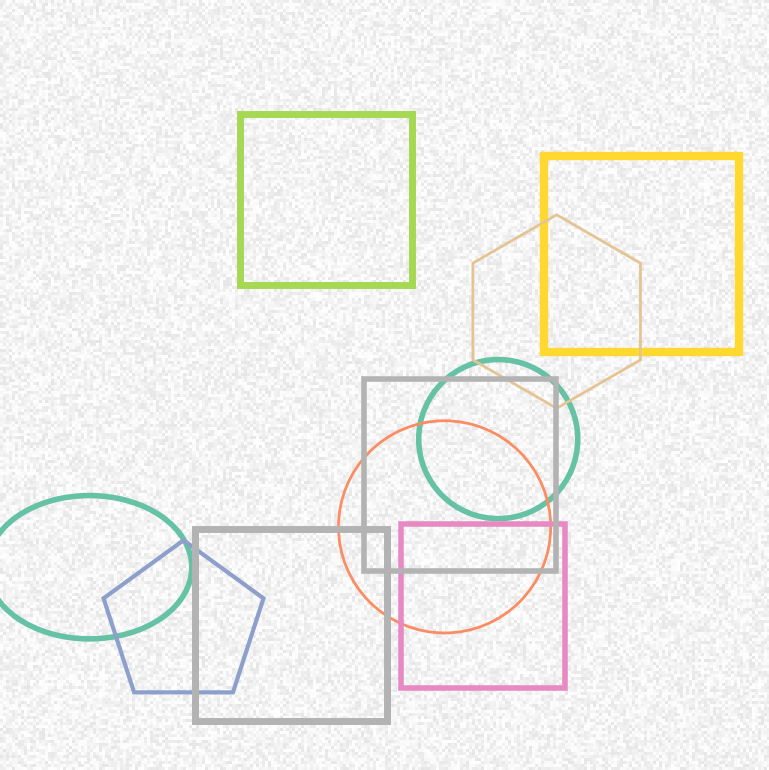[{"shape": "oval", "thickness": 2, "radius": 0.66, "center": [0.116, 0.263]}, {"shape": "circle", "thickness": 2, "radius": 0.52, "center": [0.647, 0.43]}, {"shape": "circle", "thickness": 1, "radius": 0.69, "center": [0.577, 0.316]}, {"shape": "pentagon", "thickness": 1.5, "radius": 0.55, "center": [0.238, 0.189]}, {"shape": "square", "thickness": 2, "radius": 0.53, "center": [0.628, 0.212]}, {"shape": "square", "thickness": 2.5, "radius": 0.56, "center": [0.423, 0.741]}, {"shape": "square", "thickness": 3, "radius": 0.63, "center": [0.833, 0.67]}, {"shape": "hexagon", "thickness": 1, "radius": 0.63, "center": [0.723, 0.595]}, {"shape": "square", "thickness": 2, "radius": 0.62, "center": [0.597, 0.383]}, {"shape": "square", "thickness": 2.5, "radius": 0.62, "center": [0.378, 0.188]}]